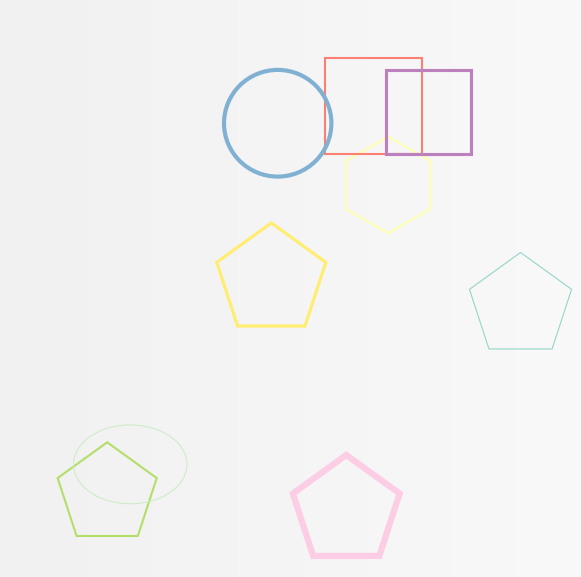[{"shape": "pentagon", "thickness": 0.5, "radius": 0.46, "center": [0.896, 0.47]}, {"shape": "hexagon", "thickness": 1, "radius": 0.42, "center": [0.668, 0.679]}, {"shape": "square", "thickness": 1, "radius": 0.42, "center": [0.643, 0.816]}, {"shape": "circle", "thickness": 2, "radius": 0.46, "center": [0.478, 0.786]}, {"shape": "pentagon", "thickness": 1, "radius": 0.45, "center": [0.184, 0.144]}, {"shape": "pentagon", "thickness": 3, "radius": 0.48, "center": [0.596, 0.115]}, {"shape": "square", "thickness": 1.5, "radius": 0.36, "center": [0.738, 0.805]}, {"shape": "oval", "thickness": 0.5, "radius": 0.49, "center": [0.224, 0.195]}, {"shape": "pentagon", "thickness": 1.5, "radius": 0.49, "center": [0.467, 0.514]}]